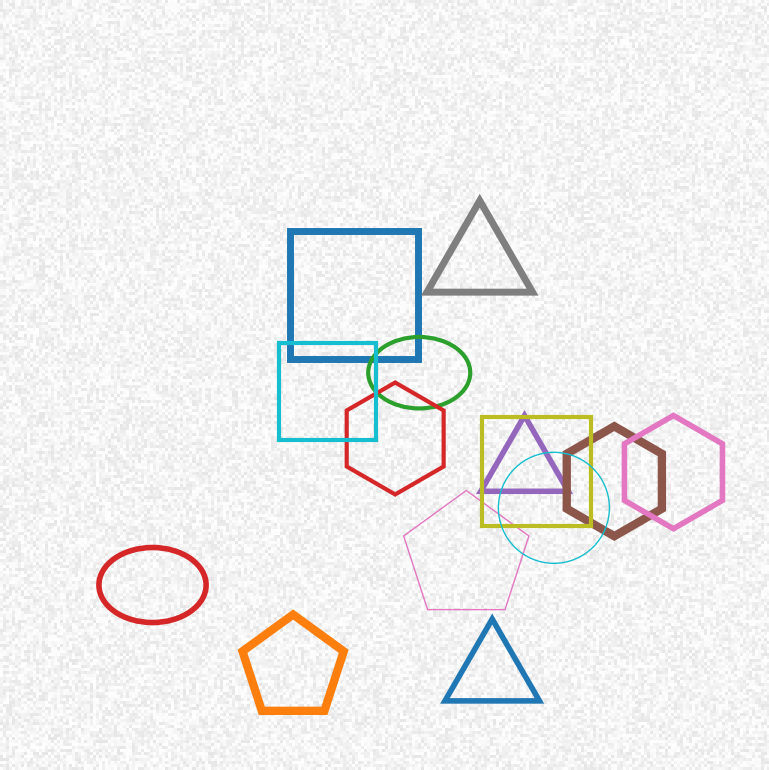[{"shape": "square", "thickness": 2.5, "radius": 0.41, "center": [0.459, 0.617]}, {"shape": "triangle", "thickness": 2, "radius": 0.35, "center": [0.639, 0.125]}, {"shape": "pentagon", "thickness": 3, "radius": 0.35, "center": [0.381, 0.133]}, {"shape": "oval", "thickness": 1.5, "radius": 0.33, "center": [0.544, 0.516]}, {"shape": "hexagon", "thickness": 1.5, "radius": 0.36, "center": [0.513, 0.431]}, {"shape": "oval", "thickness": 2, "radius": 0.35, "center": [0.198, 0.24]}, {"shape": "triangle", "thickness": 2, "radius": 0.33, "center": [0.681, 0.395]}, {"shape": "hexagon", "thickness": 3, "radius": 0.36, "center": [0.798, 0.375]}, {"shape": "pentagon", "thickness": 0.5, "radius": 0.43, "center": [0.606, 0.277]}, {"shape": "hexagon", "thickness": 2, "radius": 0.37, "center": [0.875, 0.387]}, {"shape": "triangle", "thickness": 2.5, "radius": 0.4, "center": [0.623, 0.66]}, {"shape": "square", "thickness": 1.5, "radius": 0.35, "center": [0.696, 0.387]}, {"shape": "square", "thickness": 1.5, "radius": 0.31, "center": [0.426, 0.491]}, {"shape": "circle", "thickness": 0.5, "radius": 0.36, "center": [0.719, 0.341]}]